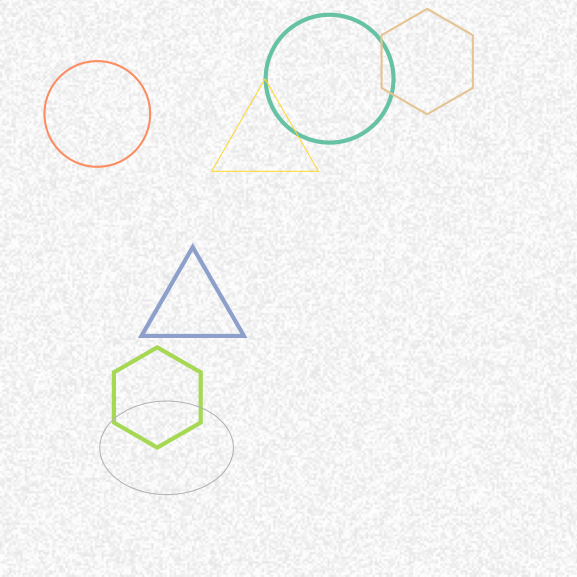[{"shape": "circle", "thickness": 2, "radius": 0.55, "center": [0.571, 0.863]}, {"shape": "circle", "thickness": 1, "radius": 0.46, "center": [0.168, 0.802]}, {"shape": "triangle", "thickness": 2, "radius": 0.51, "center": [0.334, 0.469]}, {"shape": "hexagon", "thickness": 2, "radius": 0.43, "center": [0.272, 0.311]}, {"shape": "triangle", "thickness": 0.5, "radius": 0.53, "center": [0.459, 0.756]}, {"shape": "hexagon", "thickness": 1, "radius": 0.46, "center": [0.74, 0.893]}, {"shape": "oval", "thickness": 0.5, "radius": 0.58, "center": [0.288, 0.224]}]